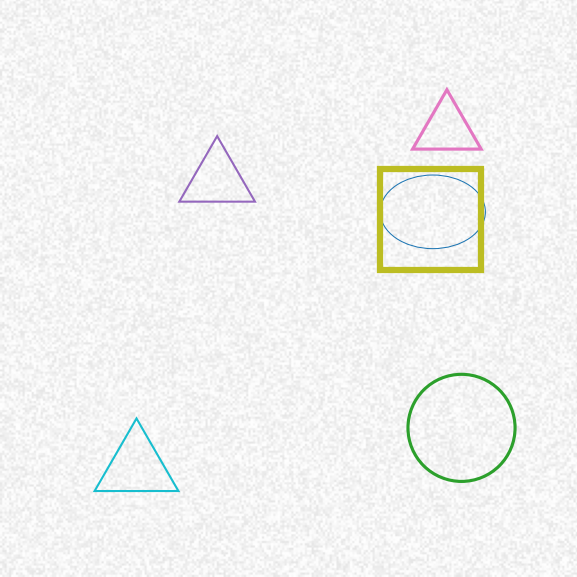[{"shape": "oval", "thickness": 0.5, "radius": 0.46, "center": [0.749, 0.632]}, {"shape": "circle", "thickness": 1.5, "radius": 0.46, "center": [0.799, 0.258]}, {"shape": "triangle", "thickness": 1, "radius": 0.38, "center": [0.376, 0.688]}, {"shape": "triangle", "thickness": 1.5, "radius": 0.34, "center": [0.774, 0.775]}, {"shape": "square", "thickness": 3, "radius": 0.44, "center": [0.746, 0.619]}, {"shape": "triangle", "thickness": 1, "radius": 0.42, "center": [0.236, 0.191]}]